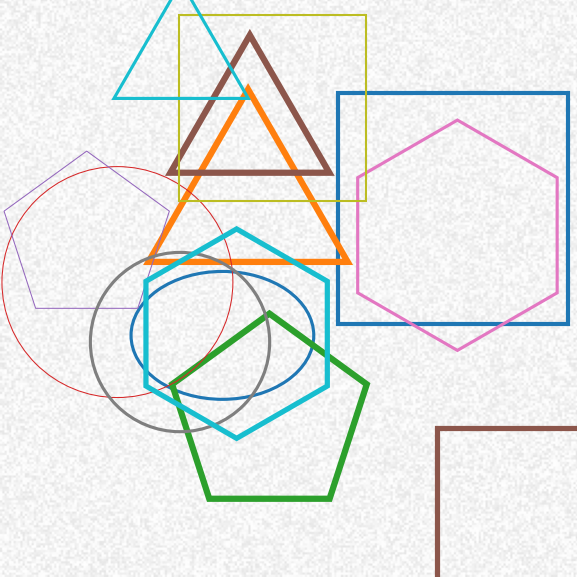[{"shape": "square", "thickness": 2, "radius": 1.0, "center": [0.785, 0.639]}, {"shape": "oval", "thickness": 1.5, "radius": 0.79, "center": [0.385, 0.418]}, {"shape": "triangle", "thickness": 3, "radius": 1.0, "center": [0.43, 0.645]}, {"shape": "pentagon", "thickness": 3, "radius": 0.89, "center": [0.467, 0.279]}, {"shape": "circle", "thickness": 0.5, "radius": 1.0, "center": [0.203, 0.511]}, {"shape": "pentagon", "thickness": 0.5, "radius": 0.75, "center": [0.15, 0.587]}, {"shape": "square", "thickness": 2.5, "radius": 0.72, "center": [0.9, 0.114]}, {"shape": "triangle", "thickness": 3, "radius": 0.79, "center": [0.433, 0.779]}, {"shape": "hexagon", "thickness": 1.5, "radius": 1.0, "center": [0.792, 0.592]}, {"shape": "circle", "thickness": 1.5, "radius": 0.78, "center": [0.312, 0.407]}, {"shape": "square", "thickness": 1, "radius": 0.81, "center": [0.472, 0.812]}, {"shape": "hexagon", "thickness": 2.5, "radius": 0.91, "center": [0.41, 0.421]}, {"shape": "triangle", "thickness": 1.5, "radius": 0.67, "center": [0.314, 0.896]}]